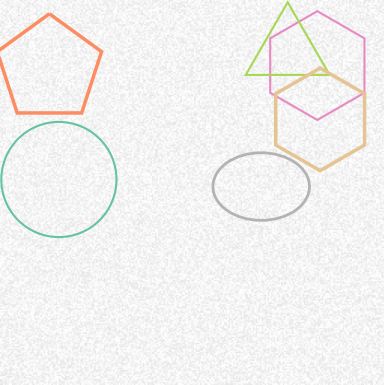[{"shape": "circle", "thickness": 1.5, "radius": 0.75, "center": [0.153, 0.534]}, {"shape": "pentagon", "thickness": 2.5, "radius": 0.71, "center": [0.128, 0.822]}, {"shape": "hexagon", "thickness": 1.5, "radius": 0.71, "center": [0.824, 0.83]}, {"shape": "triangle", "thickness": 1.5, "radius": 0.63, "center": [0.747, 0.868]}, {"shape": "hexagon", "thickness": 2.5, "radius": 0.67, "center": [0.832, 0.69]}, {"shape": "oval", "thickness": 2, "radius": 0.63, "center": [0.678, 0.515]}]